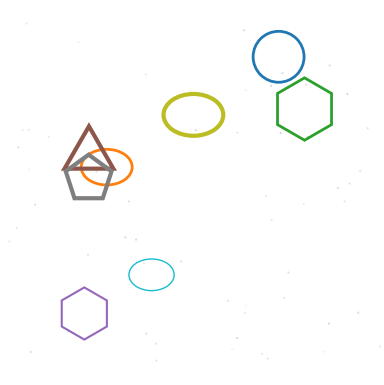[{"shape": "circle", "thickness": 2, "radius": 0.33, "center": [0.724, 0.852]}, {"shape": "oval", "thickness": 2, "radius": 0.33, "center": [0.277, 0.566]}, {"shape": "hexagon", "thickness": 2, "radius": 0.41, "center": [0.791, 0.717]}, {"shape": "hexagon", "thickness": 1.5, "radius": 0.34, "center": [0.219, 0.186]}, {"shape": "triangle", "thickness": 3, "radius": 0.37, "center": [0.231, 0.599]}, {"shape": "pentagon", "thickness": 3, "radius": 0.31, "center": [0.23, 0.536]}, {"shape": "oval", "thickness": 3, "radius": 0.39, "center": [0.502, 0.702]}, {"shape": "oval", "thickness": 1, "radius": 0.29, "center": [0.394, 0.286]}]